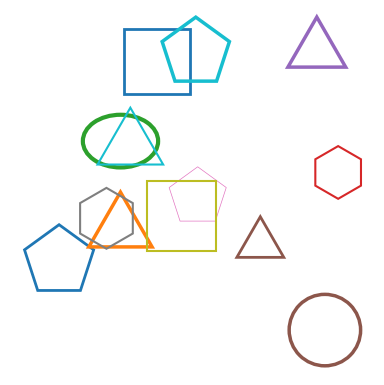[{"shape": "pentagon", "thickness": 2, "radius": 0.47, "center": [0.153, 0.322]}, {"shape": "square", "thickness": 2, "radius": 0.43, "center": [0.408, 0.84]}, {"shape": "triangle", "thickness": 2.5, "radius": 0.47, "center": [0.313, 0.406]}, {"shape": "oval", "thickness": 3, "radius": 0.49, "center": [0.313, 0.633]}, {"shape": "hexagon", "thickness": 1.5, "radius": 0.34, "center": [0.878, 0.552]}, {"shape": "triangle", "thickness": 2.5, "radius": 0.43, "center": [0.823, 0.869]}, {"shape": "triangle", "thickness": 2, "radius": 0.35, "center": [0.676, 0.367]}, {"shape": "circle", "thickness": 2.5, "radius": 0.46, "center": [0.844, 0.143]}, {"shape": "pentagon", "thickness": 0.5, "radius": 0.39, "center": [0.514, 0.489]}, {"shape": "hexagon", "thickness": 1.5, "radius": 0.4, "center": [0.276, 0.433]}, {"shape": "square", "thickness": 1.5, "radius": 0.45, "center": [0.472, 0.438]}, {"shape": "triangle", "thickness": 1.5, "radius": 0.49, "center": [0.339, 0.622]}, {"shape": "pentagon", "thickness": 2.5, "radius": 0.46, "center": [0.509, 0.864]}]